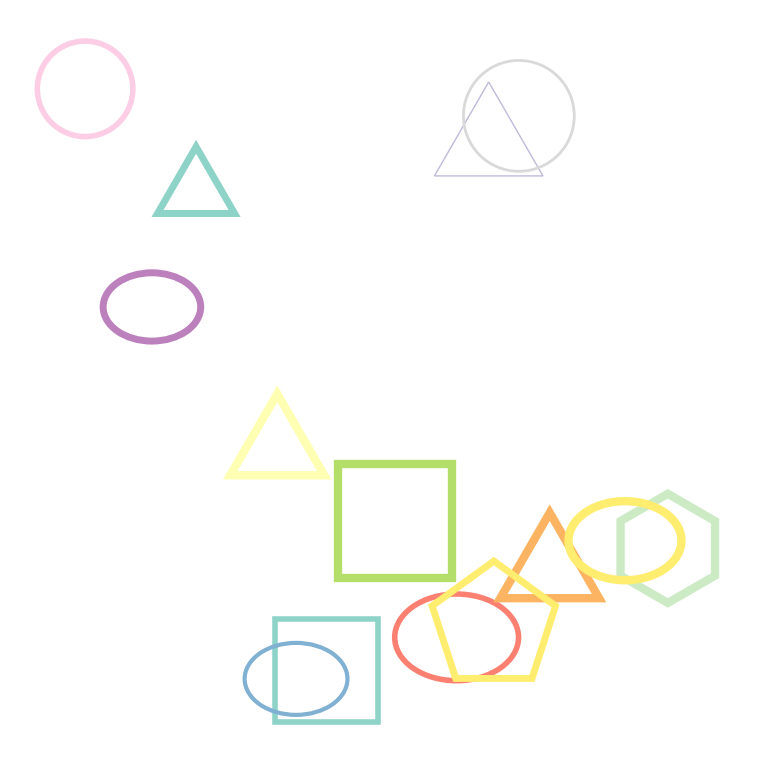[{"shape": "triangle", "thickness": 2.5, "radius": 0.29, "center": [0.255, 0.752]}, {"shape": "square", "thickness": 2, "radius": 0.33, "center": [0.424, 0.129]}, {"shape": "triangle", "thickness": 3, "radius": 0.35, "center": [0.36, 0.418]}, {"shape": "triangle", "thickness": 0.5, "radius": 0.41, "center": [0.635, 0.812]}, {"shape": "oval", "thickness": 2, "radius": 0.4, "center": [0.593, 0.172]}, {"shape": "oval", "thickness": 1.5, "radius": 0.33, "center": [0.384, 0.118]}, {"shape": "triangle", "thickness": 3, "radius": 0.37, "center": [0.714, 0.26]}, {"shape": "square", "thickness": 3, "radius": 0.37, "center": [0.513, 0.324]}, {"shape": "circle", "thickness": 2, "radius": 0.31, "center": [0.111, 0.885]}, {"shape": "circle", "thickness": 1, "radius": 0.36, "center": [0.674, 0.85]}, {"shape": "oval", "thickness": 2.5, "radius": 0.32, "center": [0.197, 0.601]}, {"shape": "hexagon", "thickness": 3, "radius": 0.35, "center": [0.867, 0.288]}, {"shape": "oval", "thickness": 3, "radius": 0.37, "center": [0.812, 0.298]}, {"shape": "pentagon", "thickness": 2.5, "radius": 0.42, "center": [0.641, 0.187]}]